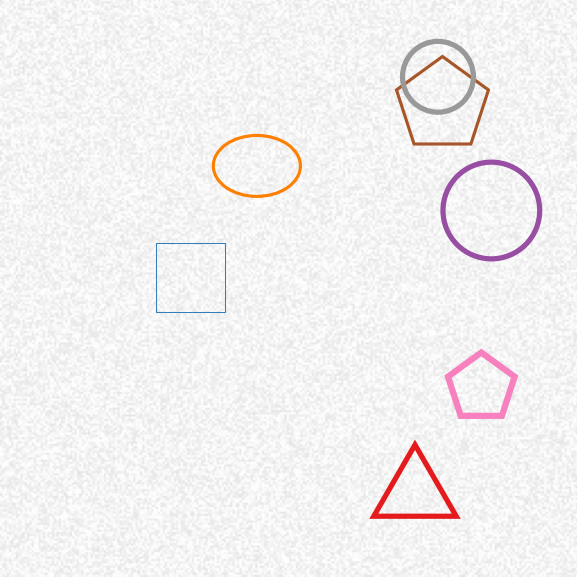[{"shape": "triangle", "thickness": 2.5, "radius": 0.41, "center": [0.719, 0.146]}, {"shape": "square", "thickness": 0.5, "radius": 0.3, "center": [0.33, 0.518]}, {"shape": "circle", "thickness": 2.5, "radius": 0.42, "center": [0.851, 0.635]}, {"shape": "oval", "thickness": 1.5, "radius": 0.38, "center": [0.445, 0.712]}, {"shape": "pentagon", "thickness": 1.5, "radius": 0.42, "center": [0.766, 0.818]}, {"shape": "pentagon", "thickness": 3, "radius": 0.3, "center": [0.833, 0.328]}, {"shape": "circle", "thickness": 2.5, "radius": 0.31, "center": [0.758, 0.866]}]